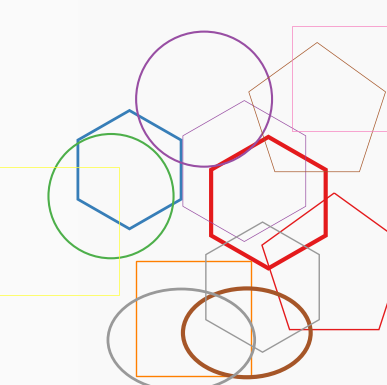[{"shape": "pentagon", "thickness": 1, "radius": 0.98, "center": [0.863, 0.303]}, {"shape": "hexagon", "thickness": 3, "radius": 0.85, "center": [0.693, 0.474]}, {"shape": "hexagon", "thickness": 2, "radius": 0.77, "center": [0.334, 0.559]}, {"shape": "circle", "thickness": 1.5, "radius": 0.81, "center": [0.286, 0.491]}, {"shape": "hexagon", "thickness": 0.5, "radius": 0.92, "center": [0.631, 0.556]}, {"shape": "circle", "thickness": 1.5, "radius": 0.88, "center": [0.527, 0.742]}, {"shape": "square", "thickness": 1, "radius": 0.74, "center": [0.5, 0.172]}, {"shape": "square", "thickness": 0.5, "radius": 0.83, "center": [0.143, 0.4]}, {"shape": "pentagon", "thickness": 0.5, "radius": 0.93, "center": [0.818, 0.704]}, {"shape": "oval", "thickness": 3, "radius": 0.82, "center": [0.637, 0.135]}, {"shape": "square", "thickness": 0.5, "radius": 0.68, "center": [0.889, 0.796]}, {"shape": "oval", "thickness": 2, "radius": 0.95, "center": [0.468, 0.117]}, {"shape": "hexagon", "thickness": 1, "radius": 0.84, "center": [0.678, 0.254]}]